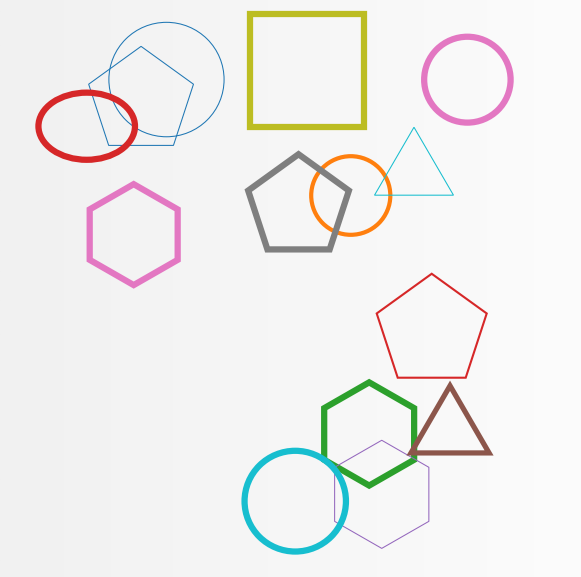[{"shape": "circle", "thickness": 0.5, "radius": 0.5, "center": [0.286, 0.861]}, {"shape": "pentagon", "thickness": 0.5, "radius": 0.47, "center": [0.243, 0.824]}, {"shape": "circle", "thickness": 2, "radius": 0.34, "center": [0.603, 0.661]}, {"shape": "hexagon", "thickness": 3, "radius": 0.45, "center": [0.635, 0.248]}, {"shape": "oval", "thickness": 3, "radius": 0.42, "center": [0.149, 0.781]}, {"shape": "pentagon", "thickness": 1, "radius": 0.5, "center": [0.743, 0.426]}, {"shape": "hexagon", "thickness": 0.5, "radius": 0.47, "center": [0.657, 0.143]}, {"shape": "triangle", "thickness": 2.5, "radius": 0.39, "center": [0.774, 0.254]}, {"shape": "circle", "thickness": 3, "radius": 0.37, "center": [0.804, 0.861]}, {"shape": "hexagon", "thickness": 3, "radius": 0.44, "center": [0.23, 0.593]}, {"shape": "pentagon", "thickness": 3, "radius": 0.46, "center": [0.514, 0.641]}, {"shape": "square", "thickness": 3, "radius": 0.49, "center": [0.528, 0.877]}, {"shape": "circle", "thickness": 3, "radius": 0.44, "center": [0.508, 0.131]}, {"shape": "triangle", "thickness": 0.5, "radius": 0.39, "center": [0.712, 0.7]}]